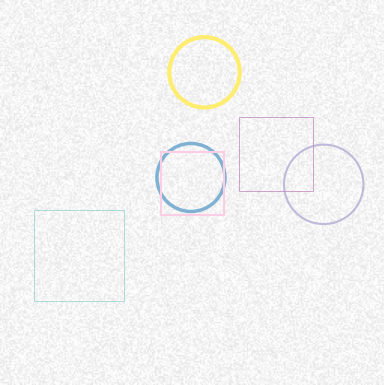[{"shape": "square", "thickness": 0.5, "radius": 0.59, "center": [0.205, 0.336]}, {"shape": "circle", "thickness": 1.5, "radius": 0.52, "center": [0.841, 0.521]}, {"shape": "circle", "thickness": 2.5, "radius": 0.44, "center": [0.496, 0.539]}, {"shape": "square", "thickness": 1.5, "radius": 0.41, "center": [0.499, 0.522]}, {"shape": "square", "thickness": 0.5, "radius": 0.48, "center": [0.718, 0.599]}, {"shape": "circle", "thickness": 3, "radius": 0.46, "center": [0.531, 0.812]}]